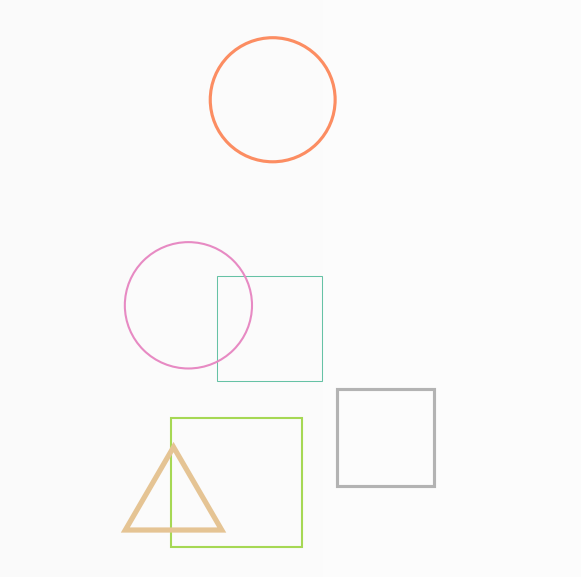[{"shape": "square", "thickness": 0.5, "radius": 0.45, "center": [0.464, 0.43]}, {"shape": "circle", "thickness": 1.5, "radius": 0.54, "center": [0.469, 0.826]}, {"shape": "circle", "thickness": 1, "radius": 0.55, "center": [0.324, 0.47]}, {"shape": "square", "thickness": 1, "radius": 0.56, "center": [0.407, 0.164]}, {"shape": "triangle", "thickness": 2.5, "radius": 0.48, "center": [0.299, 0.129]}, {"shape": "square", "thickness": 1.5, "radius": 0.42, "center": [0.663, 0.242]}]